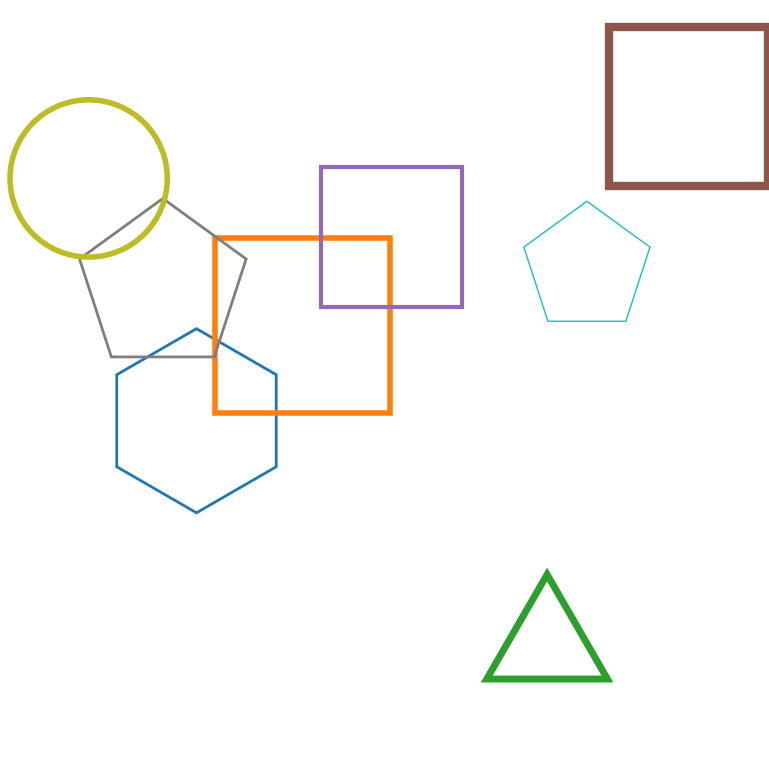[{"shape": "hexagon", "thickness": 1, "radius": 0.6, "center": [0.255, 0.454]}, {"shape": "square", "thickness": 2, "radius": 0.57, "center": [0.393, 0.577]}, {"shape": "triangle", "thickness": 2.5, "radius": 0.45, "center": [0.711, 0.163]}, {"shape": "square", "thickness": 1.5, "radius": 0.46, "center": [0.508, 0.692]}, {"shape": "square", "thickness": 3, "radius": 0.51, "center": [0.894, 0.862]}, {"shape": "pentagon", "thickness": 1, "radius": 0.57, "center": [0.211, 0.629]}, {"shape": "circle", "thickness": 2, "radius": 0.51, "center": [0.115, 0.768]}, {"shape": "pentagon", "thickness": 0.5, "radius": 0.43, "center": [0.762, 0.652]}]